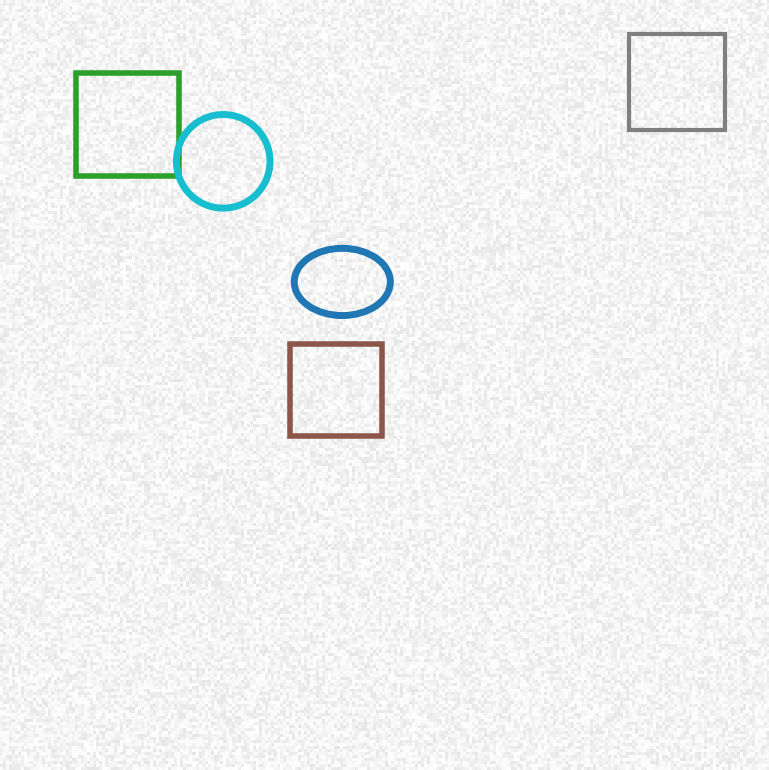[{"shape": "oval", "thickness": 2.5, "radius": 0.31, "center": [0.445, 0.634]}, {"shape": "square", "thickness": 2, "radius": 0.34, "center": [0.165, 0.838]}, {"shape": "square", "thickness": 2, "radius": 0.3, "center": [0.436, 0.494]}, {"shape": "square", "thickness": 1.5, "radius": 0.31, "center": [0.879, 0.893]}, {"shape": "circle", "thickness": 2.5, "radius": 0.3, "center": [0.29, 0.79]}]